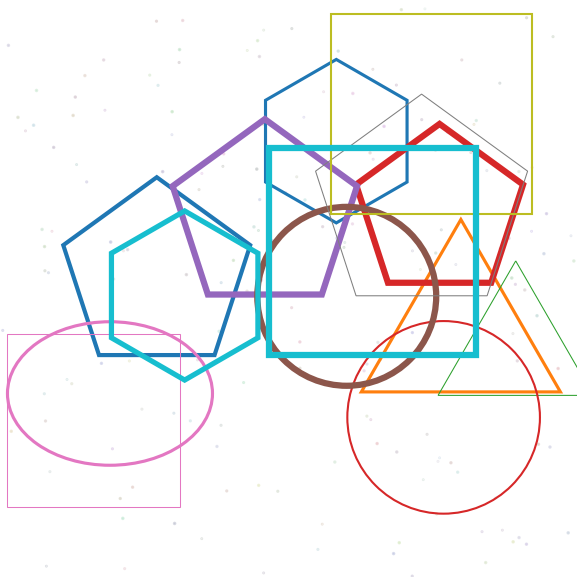[{"shape": "pentagon", "thickness": 2, "radius": 0.85, "center": [0.271, 0.522]}, {"shape": "hexagon", "thickness": 1.5, "radius": 0.71, "center": [0.582, 0.755]}, {"shape": "triangle", "thickness": 1.5, "radius": 1.0, "center": [0.798, 0.42]}, {"shape": "triangle", "thickness": 0.5, "radius": 0.78, "center": [0.893, 0.392]}, {"shape": "circle", "thickness": 1, "radius": 0.83, "center": [0.768, 0.276]}, {"shape": "pentagon", "thickness": 3, "radius": 0.76, "center": [0.761, 0.633]}, {"shape": "pentagon", "thickness": 3, "radius": 0.84, "center": [0.459, 0.625]}, {"shape": "circle", "thickness": 3, "radius": 0.77, "center": [0.6, 0.486]}, {"shape": "square", "thickness": 0.5, "radius": 0.75, "center": [0.162, 0.27]}, {"shape": "oval", "thickness": 1.5, "radius": 0.89, "center": [0.19, 0.318]}, {"shape": "pentagon", "thickness": 0.5, "radius": 0.97, "center": [0.73, 0.643]}, {"shape": "square", "thickness": 1, "radius": 0.87, "center": [0.747, 0.802]}, {"shape": "square", "thickness": 3, "radius": 0.9, "center": [0.645, 0.564]}, {"shape": "hexagon", "thickness": 2.5, "radius": 0.73, "center": [0.32, 0.487]}]